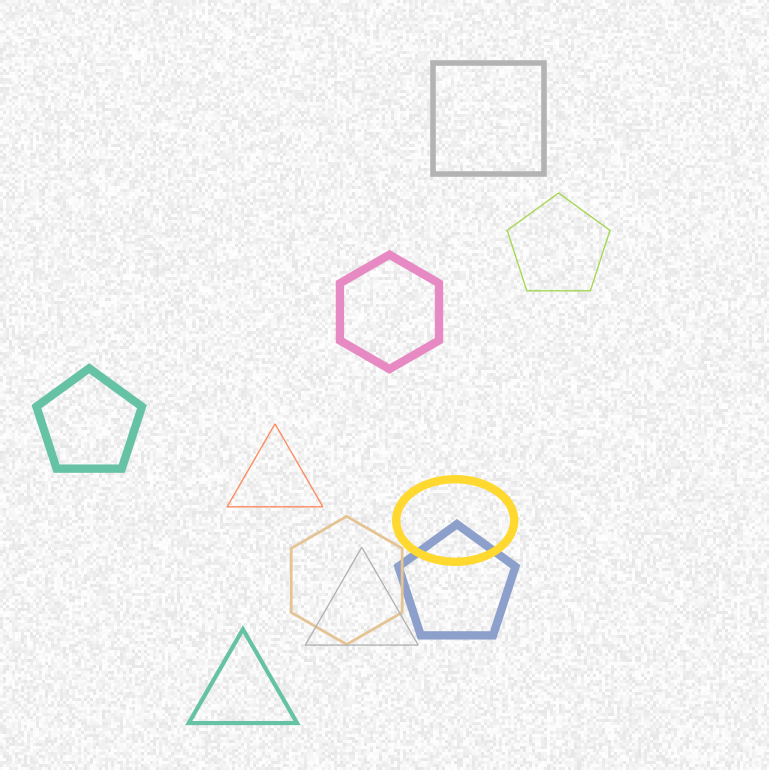[{"shape": "triangle", "thickness": 1.5, "radius": 0.41, "center": [0.315, 0.102]}, {"shape": "pentagon", "thickness": 3, "radius": 0.36, "center": [0.116, 0.45]}, {"shape": "triangle", "thickness": 0.5, "radius": 0.36, "center": [0.357, 0.378]}, {"shape": "pentagon", "thickness": 3, "radius": 0.4, "center": [0.593, 0.239]}, {"shape": "hexagon", "thickness": 3, "radius": 0.37, "center": [0.506, 0.595]}, {"shape": "pentagon", "thickness": 0.5, "radius": 0.35, "center": [0.725, 0.679]}, {"shape": "oval", "thickness": 3, "radius": 0.38, "center": [0.591, 0.324]}, {"shape": "hexagon", "thickness": 1, "radius": 0.42, "center": [0.45, 0.246]}, {"shape": "square", "thickness": 2, "radius": 0.36, "center": [0.634, 0.846]}, {"shape": "triangle", "thickness": 0.5, "radius": 0.42, "center": [0.47, 0.205]}]